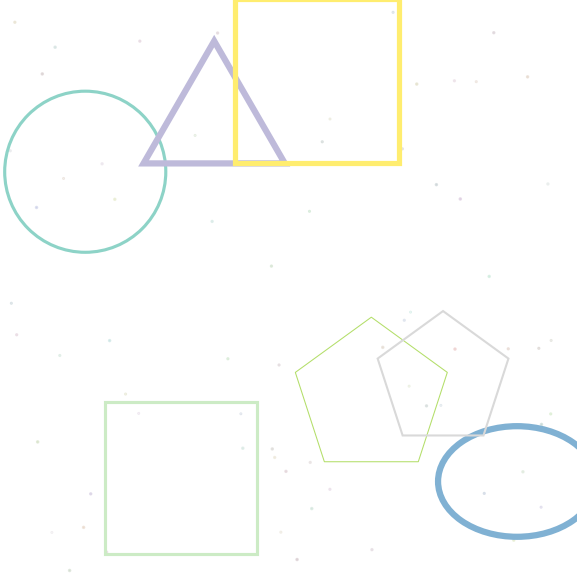[{"shape": "circle", "thickness": 1.5, "radius": 0.7, "center": [0.148, 0.702]}, {"shape": "triangle", "thickness": 3, "radius": 0.71, "center": [0.371, 0.787]}, {"shape": "oval", "thickness": 3, "radius": 0.68, "center": [0.895, 0.165]}, {"shape": "pentagon", "thickness": 0.5, "radius": 0.69, "center": [0.643, 0.312]}, {"shape": "pentagon", "thickness": 1, "radius": 0.6, "center": [0.767, 0.341]}, {"shape": "square", "thickness": 1.5, "radius": 0.66, "center": [0.313, 0.171]}, {"shape": "square", "thickness": 2.5, "radius": 0.71, "center": [0.549, 0.858]}]